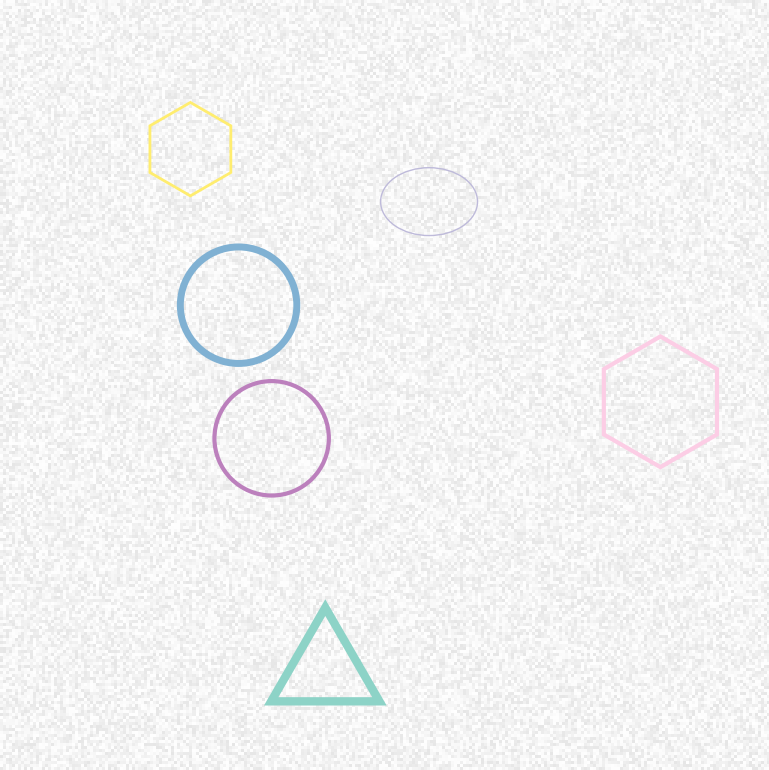[{"shape": "triangle", "thickness": 3, "radius": 0.41, "center": [0.422, 0.13]}, {"shape": "oval", "thickness": 0.5, "radius": 0.31, "center": [0.557, 0.738]}, {"shape": "circle", "thickness": 2.5, "radius": 0.38, "center": [0.31, 0.604]}, {"shape": "hexagon", "thickness": 1.5, "radius": 0.42, "center": [0.858, 0.478]}, {"shape": "circle", "thickness": 1.5, "radius": 0.37, "center": [0.353, 0.431]}, {"shape": "hexagon", "thickness": 1, "radius": 0.3, "center": [0.247, 0.806]}]